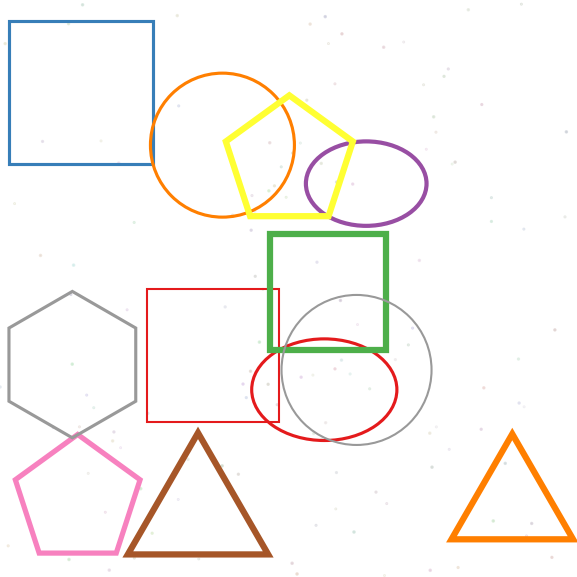[{"shape": "oval", "thickness": 1.5, "radius": 0.63, "center": [0.562, 0.324]}, {"shape": "square", "thickness": 1, "radius": 0.58, "center": [0.369, 0.383]}, {"shape": "square", "thickness": 1.5, "radius": 0.62, "center": [0.14, 0.839]}, {"shape": "square", "thickness": 3, "radius": 0.5, "center": [0.569, 0.493]}, {"shape": "oval", "thickness": 2, "radius": 0.52, "center": [0.634, 0.681]}, {"shape": "triangle", "thickness": 3, "radius": 0.61, "center": [0.887, 0.126]}, {"shape": "circle", "thickness": 1.5, "radius": 0.62, "center": [0.385, 0.748]}, {"shape": "pentagon", "thickness": 3, "radius": 0.58, "center": [0.501, 0.718]}, {"shape": "triangle", "thickness": 3, "radius": 0.7, "center": [0.343, 0.109]}, {"shape": "pentagon", "thickness": 2.5, "radius": 0.57, "center": [0.135, 0.133]}, {"shape": "hexagon", "thickness": 1.5, "radius": 0.63, "center": [0.125, 0.368]}, {"shape": "circle", "thickness": 1, "radius": 0.65, "center": [0.617, 0.359]}]